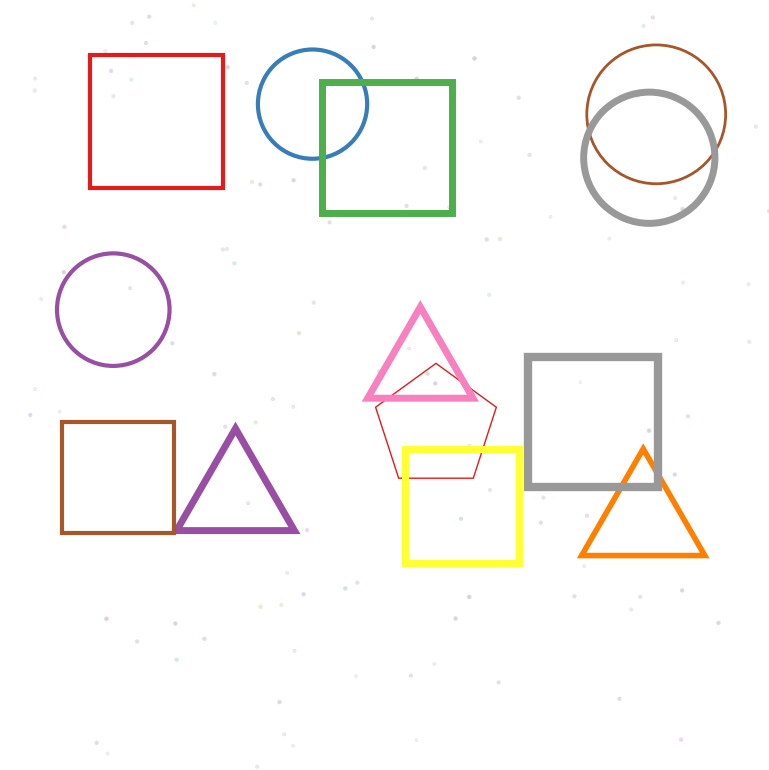[{"shape": "pentagon", "thickness": 0.5, "radius": 0.41, "center": [0.566, 0.446]}, {"shape": "square", "thickness": 1.5, "radius": 0.43, "center": [0.204, 0.843]}, {"shape": "circle", "thickness": 1.5, "radius": 0.35, "center": [0.406, 0.865]}, {"shape": "square", "thickness": 2.5, "radius": 0.42, "center": [0.503, 0.808]}, {"shape": "triangle", "thickness": 2.5, "radius": 0.44, "center": [0.306, 0.355]}, {"shape": "circle", "thickness": 1.5, "radius": 0.37, "center": [0.147, 0.598]}, {"shape": "triangle", "thickness": 2, "radius": 0.46, "center": [0.835, 0.325]}, {"shape": "square", "thickness": 2.5, "radius": 0.37, "center": [0.6, 0.343]}, {"shape": "circle", "thickness": 1, "radius": 0.45, "center": [0.852, 0.852]}, {"shape": "square", "thickness": 1.5, "radius": 0.36, "center": [0.153, 0.38]}, {"shape": "triangle", "thickness": 2.5, "radius": 0.39, "center": [0.546, 0.522]}, {"shape": "square", "thickness": 3, "radius": 0.42, "center": [0.771, 0.452]}, {"shape": "circle", "thickness": 2.5, "radius": 0.43, "center": [0.843, 0.795]}]